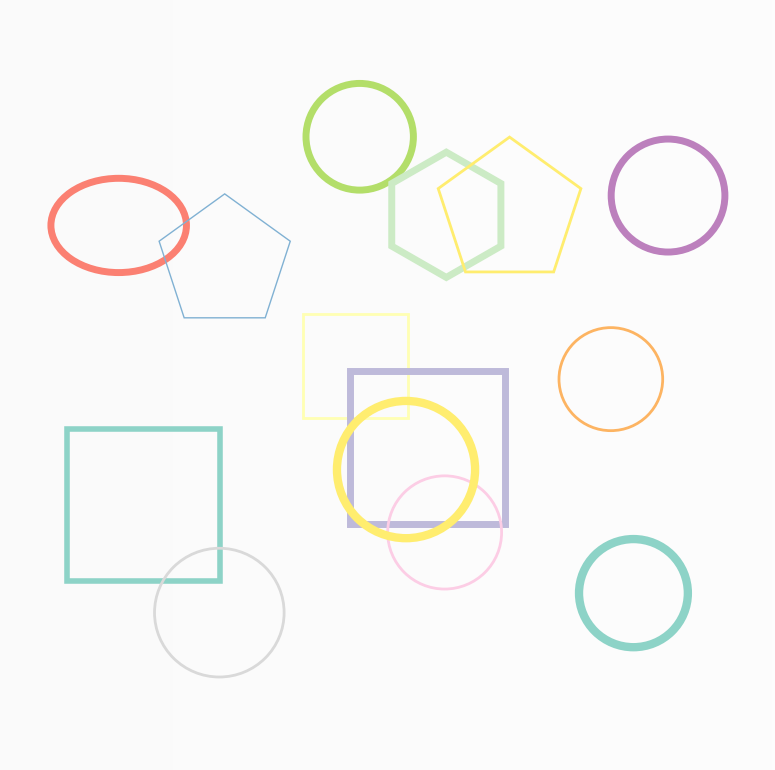[{"shape": "circle", "thickness": 3, "radius": 0.35, "center": [0.817, 0.23]}, {"shape": "square", "thickness": 2, "radius": 0.49, "center": [0.185, 0.344]}, {"shape": "square", "thickness": 1, "radius": 0.34, "center": [0.458, 0.525]}, {"shape": "square", "thickness": 2.5, "radius": 0.5, "center": [0.552, 0.419]}, {"shape": "oval", "thickness": 2.5, "radius": 0.44, "center": [0.153, 0.707]}, {"shape": "pentagon", "thickness": 0.5, "radius": 0.44, "center": [0.29, 0.659]}, {"shape": "circle", "thickness": 1, "radius": 0.33, "center": [0.788, 0.508]}, {"shape": "circle", "thickness": 2.5, "radius": 0.35, "center": [0.464, 0.822]}, {"shape": "circle", "thickness": 1, "radius": 0.37, "center": [0.574, 0.309]}, {"shape": "circle", "thickness": 1, "radius": 0.42, "center": [0.283, 0.204]}, {"shape": "circle", "thickness": 2.5, "radius": 0.37, "center": [0.862, 0.746]}, {"shape": "hexagon", "thickness": 2.5, "radius": 0.41, "center": [0.576, 0.721]}, {"shape": "circle", "thickness": 3, "radius": 0.45, "center": [0.524, 0.39]}, {"shape": "pentagon", "thickness": 1, "radius": 0.48, "center": [0.658, 0.725]}]